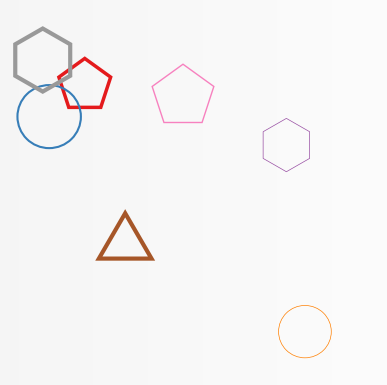[{"shape": "pentagon", "thickness": 2.5, "radius": 0.35, "center": [0.219, 0.778]}, {"shape": "circle", "thickness": 1.5, "radius": 0.41, "center": [0.127, 0.697]}, {"shape": "hexagon", "thickness": 0.5, "radius": 0.35, "center": [0.739, 0.623]}, {"shape": "circle", "thickness": 0.5, "radius": 0.34, "center": [0.787, 0.139]}, {"shape": "triangle", "thickness": 3, "radius": 0.39, "center": [0.323, 0.368]}, {"shape": "pentagon", "thickness": 1, "radius": 0.42, "center": [0.472, 0.75]}, {"shape": "hexagon", "thickness": 3, "radius": 0.41, "center": [0.11, 0.844]}]